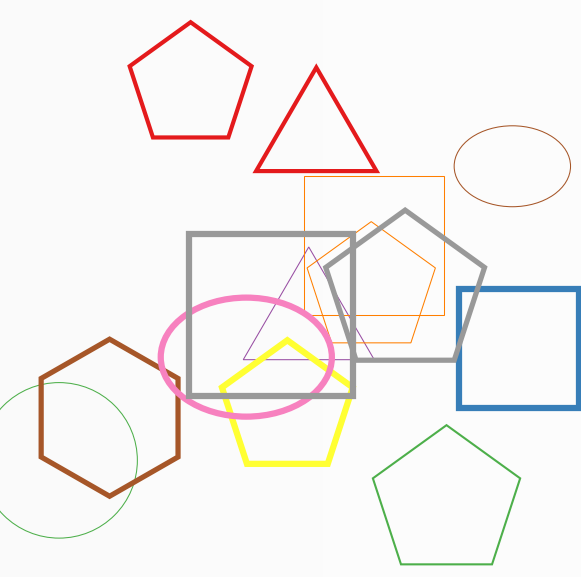[{"shape": "triangle", "thickness": 2, "radius": 0.6, "center": [0.544, 0.763]}, {"shape": "pentagon", "thickness": 2, "radius": 0.55, "center": [0.328, 0.85]}, {"shape": "square", "thickness": 3, "radius": 0.51, "center": [0.893, 0.396]}, {"shape": "circle", "thickness": 0.5, "radius": 0.67, "center": [0.102, 0.202]}, {"shape": "pentagon", "thickness": 1, "radius": 0.67, "center": [0.768, 0.13]}, {"shape": "triangle", "thickness": 0.5, "radius": 0.65, "center": [0.531, 0.441]}, {"shape": "square", "thickness": 0.5, "radius": 0.6, "center": [0.644, 0.574]}, {"shape": "pentagon", "thickness": 0.5, "radius": 0.58, "center": [0.639, 0.499]}, {"shape": "pentagon", "thickness": 3, "radius": 0.59, "center": [0.494, 0.292]}, {"shape": "oval", "thickness": 0.5, "radius": 0.5, "center": [0.881, 0.711]}, {"shape": "hexagon", "thickness": 2.5, "radius": 0.68, "center": [0.189, 0.276]}, {"shape": "oval", "thickness": 3, "radius": 0.74, "center": [0.424, 0.381]}, {"shape": "square", "thickness": 3, "radius": 0.7, "center": [0.466, 0.454]}, {"shape": "pentagon", "thickness": 2.5, "radius": 0.72, "center": [0.697, 0.492]}]